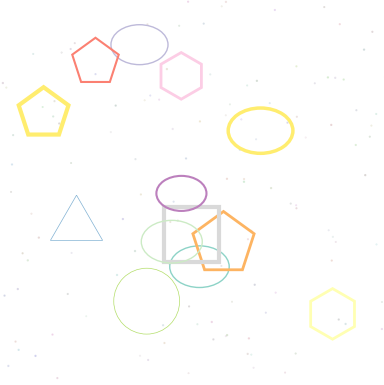[{"shape": "oval", "thickness": 1, "radius": 0.39, "center": [0.518, 0.307]}, {"shape": "hexagon", "thickness": 2, "radius": 0.33, "center": [0.864, 0.185]}, {"shape": "oval", "thickness": 1, "radius": 0.37, "center": [0.362, 0.884]}, {"shape": "pentagon", "thickness": 1.5, "radius": 0.32, "center": [0.248, 0.838]}, {"shape": "triangle", "thickness": 0.5, "radius": 0.39, "center": [0.199, 0.415]}, {"shape": "pentagon", "thickness": 2, "radius": 0.42, "center": [0.581, 0.367]}, {"shape": "circle", "thickness": 0.5, "radius": 0.43, "center": [0.381, 0.218]}, {"shape": "hexagon", "thickness": 2, "radius": 0.3, "center": [0.471, 0.803]}, {"shape": "square", "thickness": 3, "radius": 0.36, "center": [0.497, 0.391]}, {"shape": "oval", "thickness": 1.5, "radius": 0.33, "center": [0.471, 0.498]}, {"shape": "oval", "thickness": 1, "radius": 0.4, "center": [0.446, 0.372]}, {"shape": "oval", "thickness": 2.5, "radius": 0.42, "center": [0.677, 0.661]}, {"shape": "pentagon", "thickness": 3, "radius": 0.34, "center": [0.113, 0.706]}]